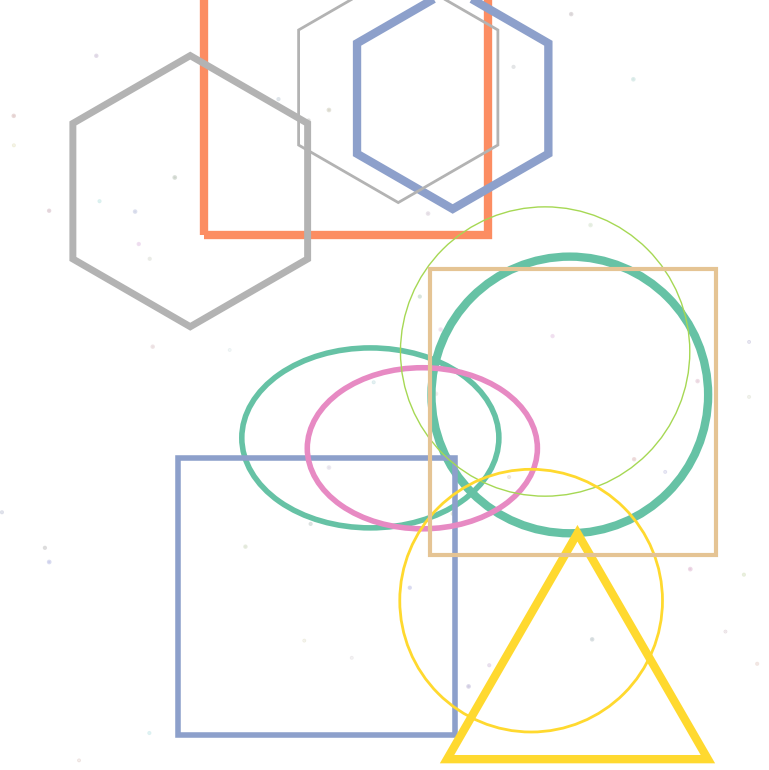[{"shape": "circle", "thickness": 3, "radius": 0.9, "center": [0.74, 0.487]}, {"shape": "oval", "thickness": 2, "radius": 0.83, "center": [0.481, 0.431]}, {"shape": "square", "thickness": 3, "radius": 0.92, "center": [0.449, 0.88]}, {"shape": "hexagon", "thickness": 3, "radius": 0.72, "center": [0.588, 0.872]}, {"shape": "square", "thickness": 2, "radius": 0.9, "center": [0.411, 0.225]}, {"shape": "oval", "thickness": 2, "radius": 0.75, "center": [0.548, 0.418]}, {"shape": "circle", "thickness": 0.5, "radius": 0.94, "center": [0.708, 0.543]}, {"shape": "triangle", "thickness": 3, "radius": 0.98, "center": [0.75, 0.112]}, {"shape": "circle", "thickness": 1, "radius": 0.85, "center": [0.69, 0.22]}, {"shape": "square", "thickness": 1.5, "radius": 0.93, "center": [0.744, 0.465]}, {"shape": "hexagon", "thickness": 1, "radius": 0.75, "center": [0.517, 0.886]}, {"shape": "hexagon", "thickness": 2.5, "radius": 0.88, "center": [0.247, 0.752]}]